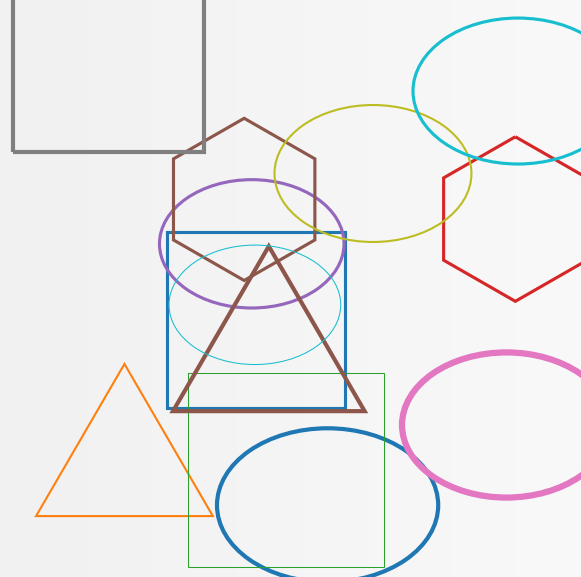[{"shape": "square", "thickness": 1.5, "radius": 0.76, "center": [0.44, 0.445]}, {"shape": "oval", "thickness": 2, "radius": 0.95, "center": [0.564, 0.124]}, {"shape": "triangle", "thickness": 1, "radius": 0.88, "center": [0.214, 0.193]}, {"shape": "square", "thickness": 0.5, "radius": 0.84, "center": [0.493, 0.185]}, {"shape": "hexagon", "thickness": 1.5, "radius": 0.71, "center": [0.887, 0.62]}, {"shape": "oval", "thickness": 1.5, "radius": 0.79, "center": [0.433, 0.577]}, {"shape": "triangle", "thickness": 2, "radius": 0.95, "center": [0.462, 0.382]}, {"shape": "hexagon", "thickness": 1.5, "radius": 0.7, "center": [0.42, 0.654]}, {"shape": "oval", "thickness": 3, "radius": 0.9, "center": [0.871, 0.263]}, {"shape": "square", "thickness": 2, "radius": 0.82, "center": [0.187, 0.9]}, {"shape": "oval", "thickness": 1, "radius": 0.85, "center": [0.642, 0.699]}, {"shape": "oval", "thickness": 1.5, "radius": 0.9, "center": [0.891, 0.842]}, {"shape": "oval", "thickness": 0.5, "radius": 0.74, "center": [0.438, 0.471]}]